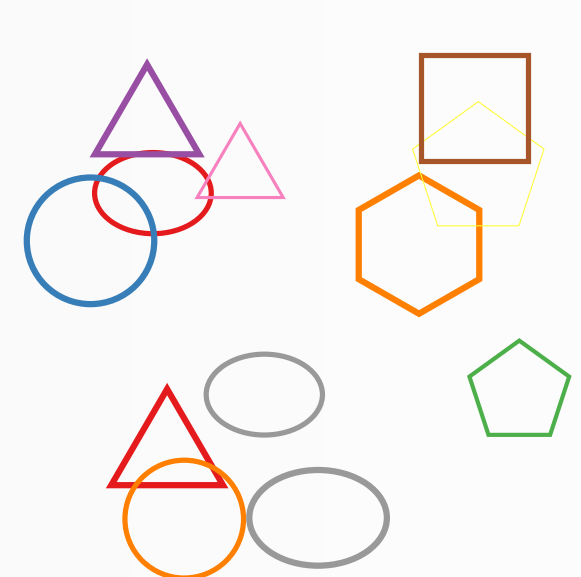[{"shape": "oval", "thickness": 2.5, "radius": 0.5, "center": [0.263, 0.665]}, {"shape": "triangle", "thickness": 3, "radius": 0.55, "center": [0.288, 0.214]}, {"shape": "circle", "thickness": 3, "radius": 0.55, "center": [0.156, 0.582]}, {"shape": "pentagon", "thickness": 2, "radius": 0.45, "center": [0.893, 0.319]}, {"shape": "triangle", "thickness": 3, "radius": 0.52, "center": [0.253, 0.784]}, {"shape": "hexagon", "thickness": 3, "radius": 0.6, "center": [0.721, 0.576]}, {"shape": "circle", "thickness": 2.5, "radius": 0.51, "center": [0.317, 0.1]}, {"shape": "pentagon", "thickness": 0.5, "radius": 0.59, "center": [0.823, 0.704]}, {"shape": "square", "thickness": 2.5, "radius": 0.46, "center": [0.817, 0.812]}, {"shape": "triangle", "thickness": 1.5, "radius": 0.43, "center": [0.413, 0.7]}, {"shape": "oval", "thickness": 2.5, "radius": 0.5, "center": [0.455, 0.316]}, {"shape": "oval", "thickness": 3, "radius": 0.59, "center": [0.547, 0.102]}]